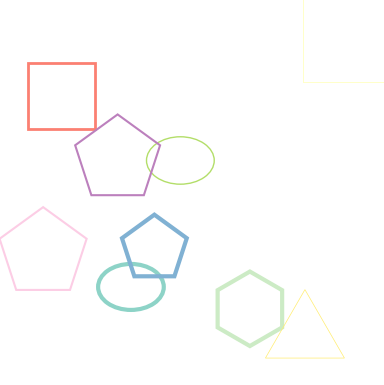[{"shape": "oval", "thickness": 3, "radius": 0.43, "center": [0.34, 0.255]}, {"shape": "square", "thickness": 0.5, "radius": 0.54, "center": [0.896, 0.896]}, {"shape": "square", "thickness": 2, "radius": 0.43, "center": [0.161, 0.75]}, {"shape": "pentagon", "thickness": 3, "radius": 0.44, "center": [0.401, 0.354]}, {"shape": "oval", "thickness": 1, "radius": 0.44, "center": [0.468, 0.583]}, {"shape": "pentagon", "thickness": 1.5, "radius": 0.59, "center": [0.112, 0.343]}, {"shape": "pentagon", "thickness": 1.5, "radius": 0.58, "center": [0.305, 0.587]}, {"shape": "hexagon", "thickness": 3, "radius": 0.48, "center": [0.649, 0.198]}, {"shape": "triangle", "thickness": 0.5, "radius": 0.59, "center": [0.792, 0.129]}]